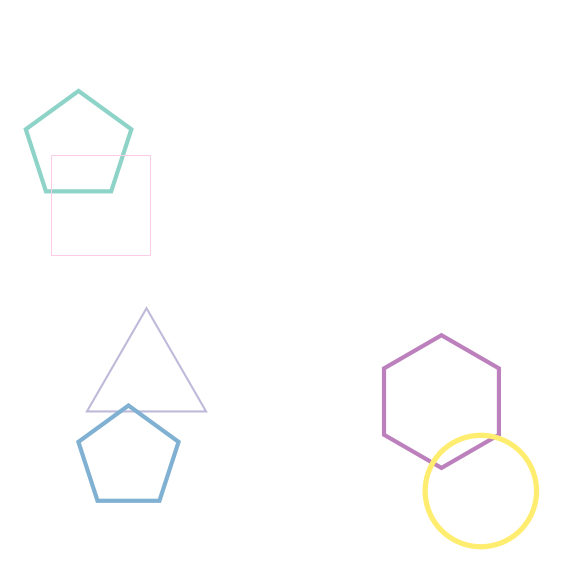[{"shape": "pentagon", "thickness": 2, "radius": 0.48, "center": [0.136, 0.746]}, {"shape": "triangle", "thickness": 1, "radius": 0.6, "center": [0.254, 0.346]}, {"shape": "pentagon", "thickness": 2, "radius": 0.46, "center": [0.222, 0.206]}, {"shape": "square", "thickness": 0.5, "radius": 0.43, "center": [0.174, 0.644]}, {"shape": "hexagon", "thickness": 2, "radius": 0.57, "center": [0.764, 0.304]}, {"shape": "circle", "thickness": 2.5, "radius": 0.48, "center": [0.833, 0.149]}]